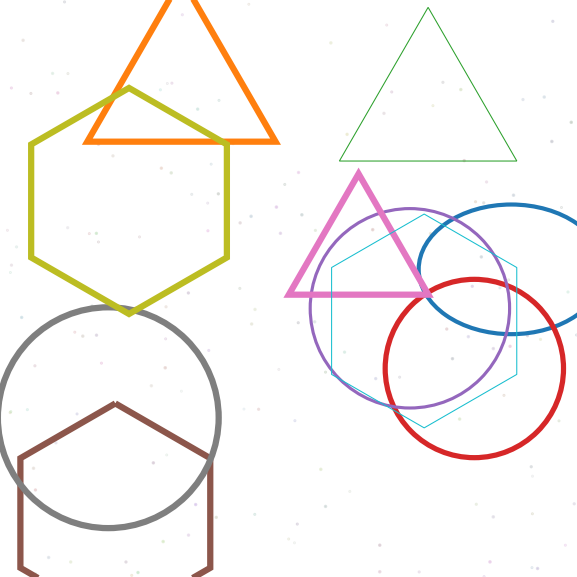[{"shape": "oval", "thickness": 2, "radius": 0.8, "center": [0.885, 0.533]}, {"shape": "triangle", "thickness": 3, "radius": 0.94, "center": [0.314, 0.848]}, {"shape": "triangle", "thickness": 0.5, "radius": 0.89, "center": [0.741, 0.809]}, {"shape": "circle", "thickness": 2.5, "radius": 0.77, "center": [0.821, 0.361]}, {"shape": "circle", "thickness": 1.5, "radius": 0.86, "center": [0.71, 0.465]}, {"shape": "hexagon", "thickness": 3, "radius": 0.95, "center": [0.2, 0.111]}, {"shape": "triangle", "thickness": 3, "radius": 0.7, "center": [0.621, 0.559]}, {"shape": "circle", "thickness": 3, "radius": 0.96, "center": [0.188, 0.276]}, {"shape": "hexagon", "thickness": 3, "radius": 0.98, "center": [0.223, 0.651]}, {"shape": "hexagon", "thickness": 0.5, "radius": 0.93, "center": [0.735, 0.443]}]